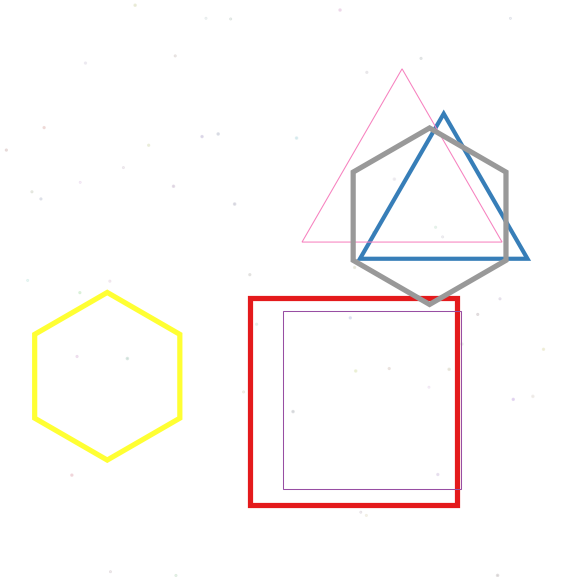[{"shape": "square", "thickness": 2.5, "radius": 0.9, "center": [0.612, 0.304]}, {"shape": "triangle", "thickness": 2, "radius": 0.84, "center": [0.768, 0.635]}, {"shape": "square", "thickness": 0.5, "radius": 0.77, "center": [0.644, 0.307]}, {"shape": "hexagon", "thickness": 2.5, "radius": 0.73, "center": [0.186, 0.348]}, {"shape": "triangle", "thickness": 0.5, "radius": 1.0, "center": [0.696, 0.68]}, {"shape": "hexagon", "thickness": 2.5, "radius": 0.76, "center": [0.744, 0.625]}]